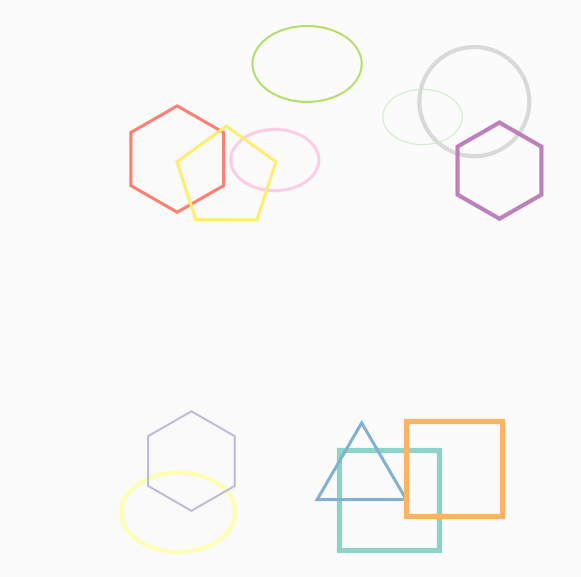[{"shape": "square", "thickness": 2.5, "radius": 0.43, "center": [0.67, 0.133]}, {"shape": "oval", "thickness": 2, "radius": 0.49, "center": [0.307, 0.112]}, {"shape": "hexagon", "thickness": 1, "radius": 0.43, "center": [0.329, 0.201]}, {"shape": "hexagon", "thickness": 1.5, "radius": 0.46, "center": [0.305, 0.724]}, {"shape": "triangle", "thickness": 1.5, "radius": 0.44, "center": [0.622, 0.178]}, {"shape": "square", "thickness": 2.5, "radius": 0.41, "center": [0.781, 0.188]}, {"shape": "oval", "thickness": 1, "radius": 0.47, "center": [0.528, 0.888]}, {"shape": "oval", "thickness": 1.5, "radius": 0.38, "center": [0.473, 0.722]}, {"shape": "circle", "thickness": 2, "radius": 0.47, "center": [0.816, 0.823]}, {"shape": "hexagon", "thickness": 2, "radius": 0.42, "center": [0.859, 0.704]}, {"shape": "oval", "thickness": 0.5, "radius": 0.34, "center": [0.727, 0.797]}, {"shape": "pentagon", "thickness": 1.5, "radius": 0.45, "center": [0.39, 0.691]}]